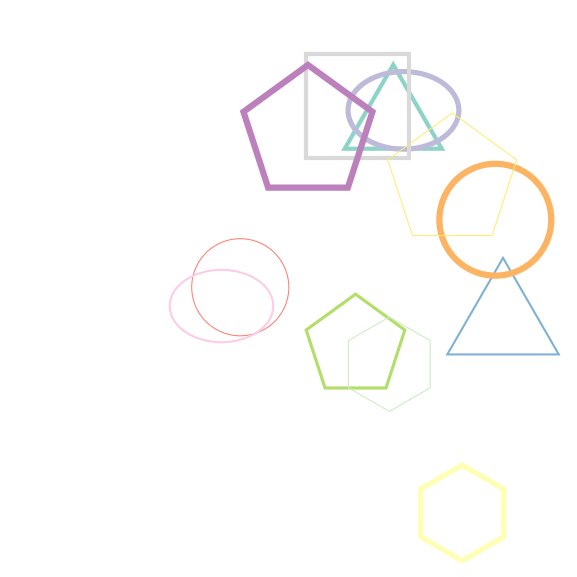[{"shape": "triangle", "thickness": 2, "radius": 0.48, "center": [0.681, 0.79]}, {"shape": "hexagon", "thickness": 2.5, "radius": 0.41, "center": [0.8, 0.111]}, {"shape": "oval", "thickness": 2.5, "radius": 0.48, "center": [0.699, 0.808]}, {"shape": "circle", "thickness": 0.5, "radius": 0.42, "center": [0.416, 0.502]}, {"shape": "triangle", "thickness": 1, "radius": 0.56, "center": [0.871, 0.441]}, {"shape": "circle", "thickness": 3, "radius": 0.48, "center": [0.858, 0.619]}, {"shape": "pentagon", "thickness": 1.5, "radius": 0.45, "center": [0.616, 0.4]}, {"shape": "oval", "thickness": 1, "radius": 0.45, "center": [0.384, 0.469]}, {"shape": "square", "thickness": 2, "radius": 0.45, "center": [0.619, 0.816]}, {"shape": "pentagon", "thickness": 3, "radius": 0.59, "center": [0.533, 0.769]}, {"shape": "hexagon", "thickness": 0.5, "radius": 0.41, "center": [0.674, 0.368]}, {"shape": "pentagon", "thickness": 0.5, "radius": 0.59, "center": [0.783, 0.686]}]